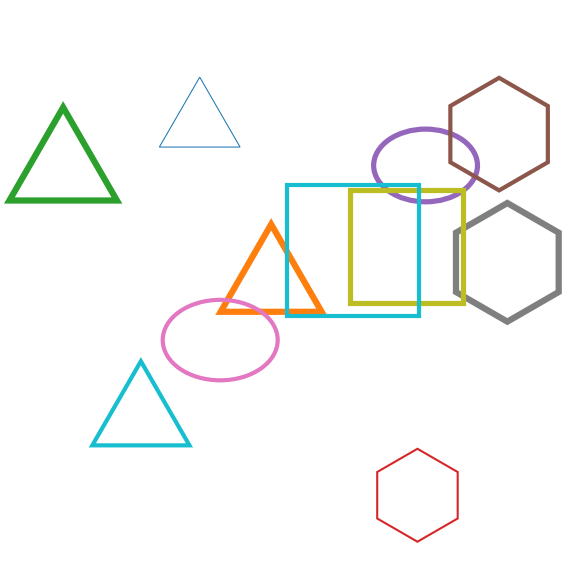[{"shape": "triangle", "thickness": 0.5, "radius": 0.4, "center": [0.346, 0.785]}, {"shape": "triangle", "thickness": 3, "radius": 0.5, "center": [0.47, 0.51]}, {"shape": "triangle", "thickness": 3, "radius": 0.54, "center": [0.109, 0.706]}, {"shape": "hexagon", "thickness": 1, "radius": 0.4, "center": [0.723, 0.142]}, {"shape": "oval", "thickness": 2.5, "radius": 0.45, "center": [0.737, 0.713]}, {"shape": "hexagon", "thickness": 2, "radius": 0.49, "center": [0.864, 0.767]}, {"shape": "oval", "thickness": 2, "radius": 0.5, "center": [0.381, 0.41]}, {"shape": "hexagon", "thickness": 3, "radius": 0.51, "center": [0.879, 0.545]}, {"shape": "square", "thickness": 2.5, "radius": 0.49, "center": [0.703, 0.572]}, {"shape": "square", "thickness": 2, "radius": 0.57, "center": [0.611, 0.565]}, {"shape": "triangle", "thickness": 2, "radius": 0.49, "center": [0.244, 0.277]}]